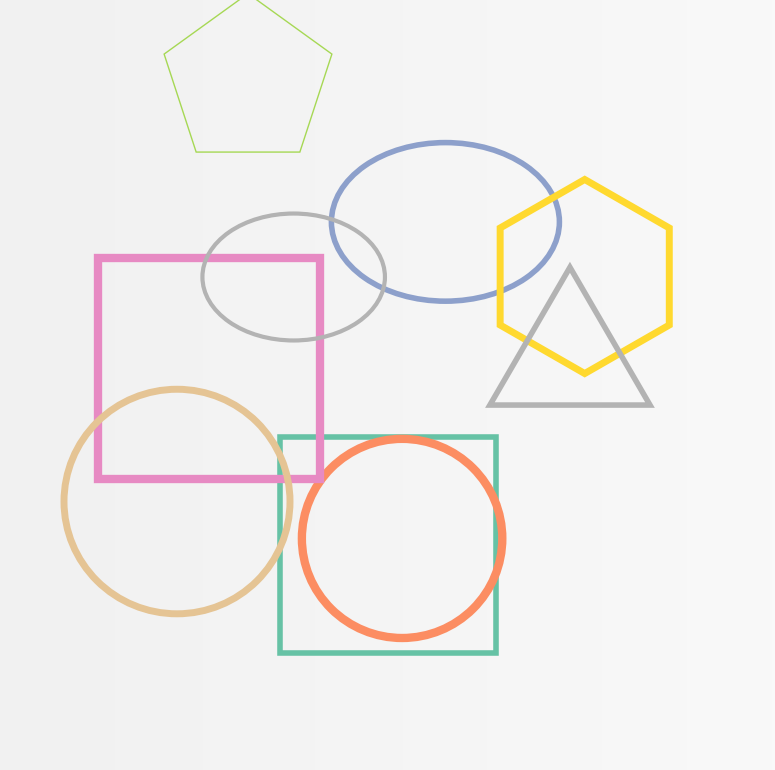[{"shape": "square", "thickness": 2, "radius": 0.7, "center": [0.501, 0.292]}, {"shape": "circle", "thickness": 3, "radius": 0.65, "center": [0.519, 0.301]}, {"shape": "oval", "thickness": 2, "radius": 0.74, "center": [0.575, 0.712]}, {"shape": "square", "thickness": 3, "radius": 0.72, "center": [0.27, 0.522]}, {"shape": "pentagon", "thickness": 0.5, "radius": 0.57, "center": [0.32, 0.895]}, {"shape": "hexagon", "thickness": 2.5, "radius": 0.63, "center": [0.754, 0.641]}, {"shape": "circle", "thickness": 2.5, "radius": 0.73, "center": [0.228, 0.349]}, {"shape": "oval", "thickness": 1.5, "radius": 0.59, "center": [0.379, 0.64]}, {"shape": "triangle", "thickness": 2, "radius": 0.6, "center": [0.735, 0.534]}]